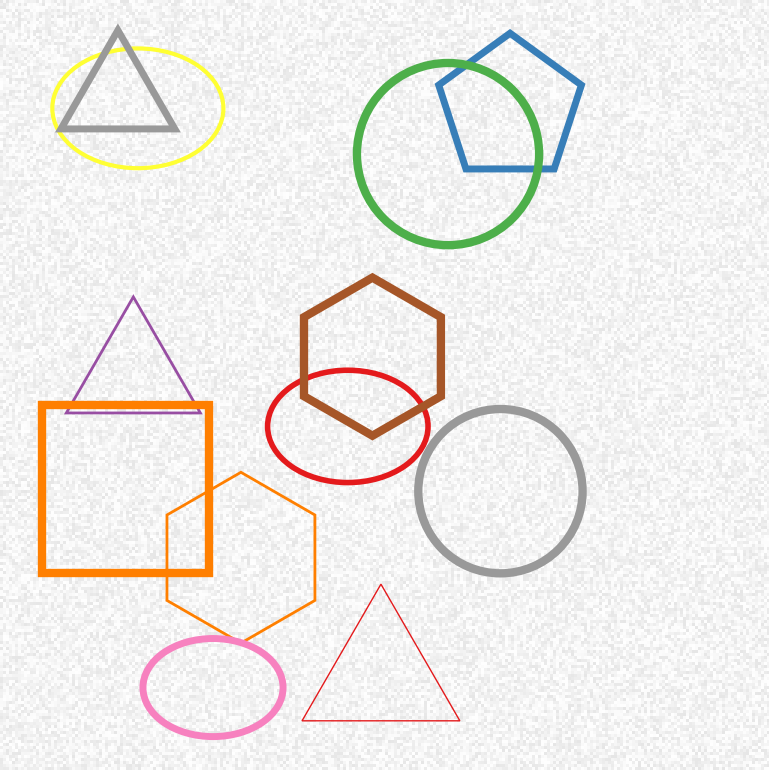[{"shape": "triangle", "thickness": 0.5, "radius": 0.59, "center": [0.495, 0.123]}, {"shape": "oval", "thickness": 2, "radius": 0.52, "center": [0.452, 0.446]}, {"shape": "pentagon", "thickness": 2.5, "radius": 0.49, "center": [0.662, 0.859]}, {"shape": "circle", "thickness": 3, "radius": 0.59, "center": [0.582, 0.8]}, {"shape": "triangle", "thickness": 1, "radius": 0.5, "center": [0.173, 0.514]}, {"shape": "square", "thickness": 3, "radius": 0.54, "center": [0.163, 0.365]}, {"shape": "hexagon", "thickness": 1, "radius": 0.55, "center": [0.313, 0.276]}, {"shape": "oval", "thickness": 1.5, "radius": 0.56, "center": [0.179, 0.859]}, {"shape": "hexagon", "thickness": 3, "radius": 0.51, "center": [0.484, 0.537]}, {"shape": "oval", "thickness": 2.5, "radius": 0.45, "center": [0.277, 0.107]}, {"shape": "circle", "thickness": 3, "radius": 0.53, "center": [0.65, 0.362]}, {"shape": "triangle", "thickness": 2.5, "radius": 0.43, "center": [0.153, 0.875]}]